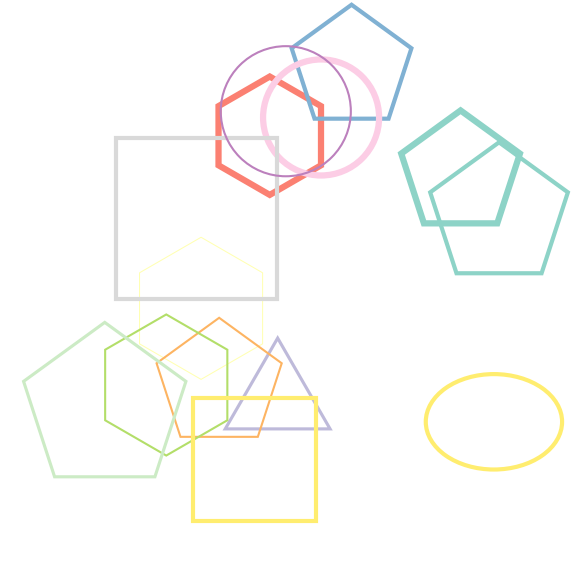[{"shape": "pentagon", "thickness": 2, "radius": 0.63, "center": [0.864, 0.627]}, {"shape": "pentagon", "thickness": 3, "radius": 0.54, "center": [0.798, 0.7]}, {"shape": "hexagon", "thickness": 0.5, "radius": 0.62, "center": [0.348, 0.465]}, {"shape": "triangle", "thickness": 1.5, "radius": 0.52, "center": [0.481, 0.309]}, {"shape": "hexagon", "thickness": 3, "radius": 0.51, "center": [0.467, 0.764]}, {"shape": "pentagon", "thickness": 2, "radius": 0.55, "center": [0.609, 0.882]}, {"shape": "pentagon", "thickness": 1, "radius": 0.57, "center": [0.379, 0.335]}, {"shape": "hexagon", "thickness": 1, "radius": 0.61, "center": [0.288, 0.332]}, {"shape": "circle", "thickness": 3, "radius": 0.5, "center": [0.556, 0.796]}, {"shape": "square", "thickness": 2, "radius": 0.7, "center": [0.341, 0.62]}, {"shape": "circle", "thickness": 1, "radius": 0.56, "center": [0.495, 0.807]}, {"shape": "pentagon", "thickness": 1.5, "radius": 0.74, "center": [0.181, 0.293]}, {"shape": "square", "thickness": 2, "radius": 0.53, "center": [0.441, 0.204]}, {"shape": "oval", "thickness": 2, "radius": 0.59, "center": [0.855, 0.269]}]